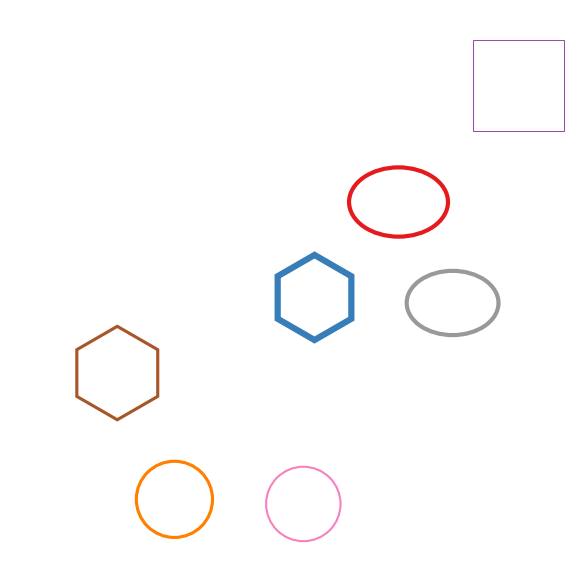[{"shape": "oval", "thickness": 2, "radius": 0.43, "center": [0.69, 0.649]}, {"shape": "hexagon", "thickness": 3, "radius": 0.37, "center": [0.545, 0.484]}, {"shape": "square", "thickness": 0.5, "radius": 0.39, "center": [0.897, 0.851]}, {"shape": "circle", "thickness": 1.5, "radius": 0.33, "center": [0.302, 0.134]}, {"shape": "hexagon", "thickness": 1.5, "radius": 0.4, "center": [0.203, 0.353]}, {"shape": "circle", "thickness": 1, "radius": 0.32, "center": [0.525, 0.126]}, {"shape": "oval", "thickness": 2, "radius": 0.4, "center": [0.784, 0.475]}]